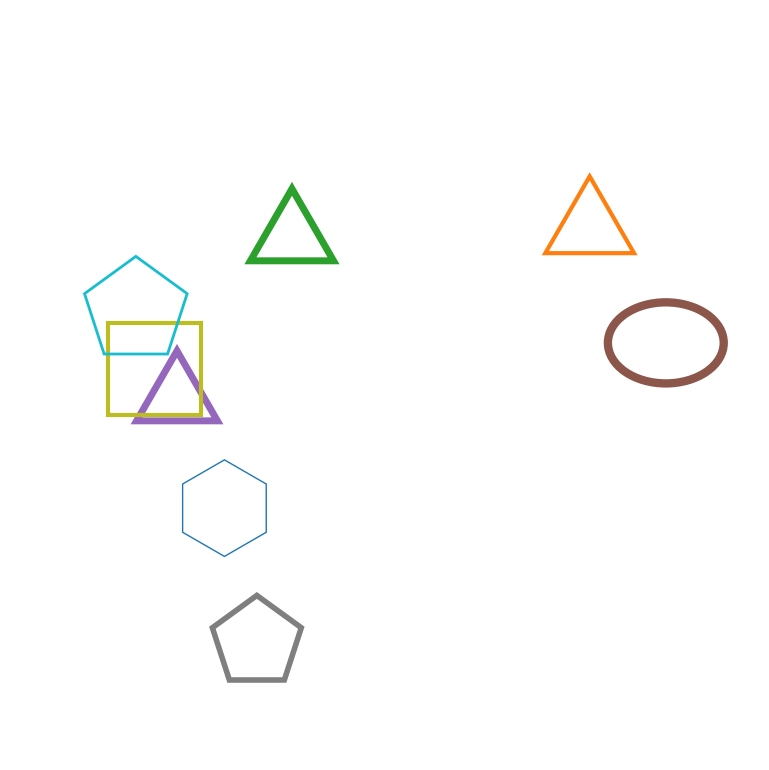[{"shape": "hexagon", "thickness": 0.5, "radius": 0.31, "center": [0.291, 0.34]}, {"shape": "triangle", "thickness": 1.5, "radius": 0.33, "center": [0.766, 0.704]}, {"shape": "triangle", "thickness": 2.5, "radius": 0.31, "center": [0.379, 0.692]}, {"shape": "triangle", "thickness": 2.5, "radius": 0.3, "center": [0.23, 0.484]}, {"shape": "oval", "thickness": 3, "radius": 0.38, "center": [0.865, 0.555]}, {"shape": "pentagon", "thickness": 2, "radius": 0.3, "center": [0.334, 0.166]}, {"shape": "square", "thickness": 1.5, "radius": 0.3, "center": [0.201, 0.521]}, {"shape": "pentagon", "thickness": 1, "radius": 0.35, "center": [0.176, 0.597]}]